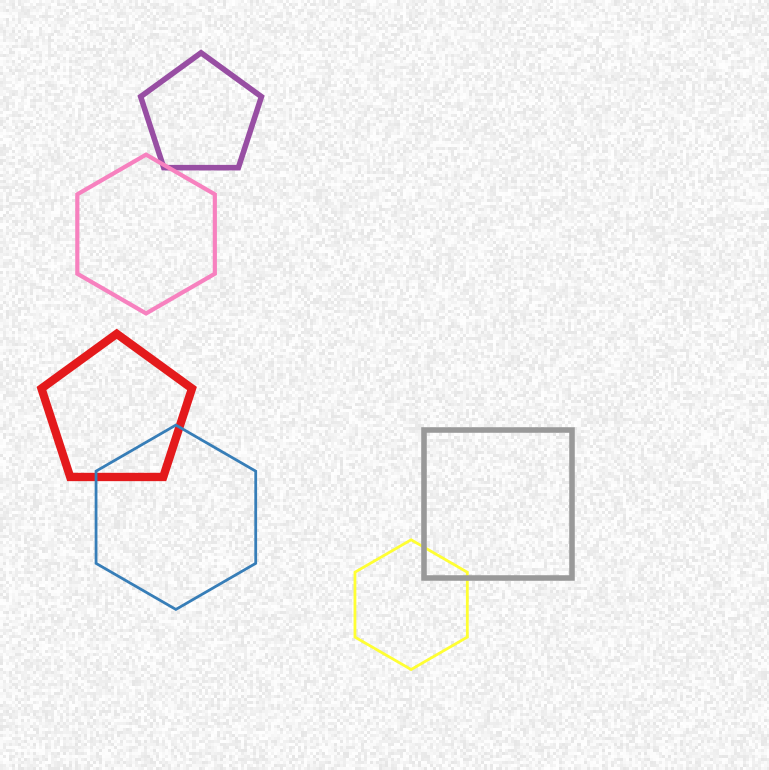[{"shape": "pentagon", "thickness": 3, "radius": 0.51, "center": [0.152, 0.464]}, {"shape": "hexagon", "thickness": 1, "radius": 0.6, "center": [0.228, 0.328]}, {"shape": "pentagon", "thickness": 2, "radius": 0.41, "center": [0.261, 0.849]}, {"shape": "hexagon", "thickness": 1, "radius": 0.42, "center": [0.534, 0.215]}, {"shape": "hexagon", "thickness": 1.5, "radius": 0.52, "center": [0.19, 0.696]}, {"shape": "square", "thickness": 2, "radius": 0.48, "center": [0.646, 0.346]}]